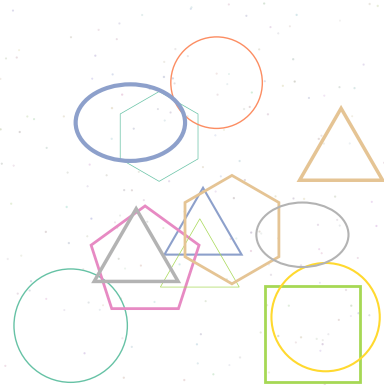[{"shape": "circle", "thickness": 1, "radius": 0.74, "center": [0.184, 0.154]}, {"shape": "hexagon", "thickness": 0.5, "radius": 0.58, "center": [0.413, 0.646]}, {"shape": "circle", "thickness": 1, "radius": 0.59, "center": [0.563, 0.785]}, {"shape": "oval", "thickness": 3, "radius": 0.71, "center": [0.339, 0.681]}, {"shape": "triangle", "thickness": 1.5, "radius": 0.58, "center": [0.527, 0.397]}, {"shape": "pentagon", "thickness": 2, "radius": 0.74, "center": [0.377, 0.318]}, {"shape": "triangle", "thickness": 0.5, "radius": 0.59, "center": [0.519, 0.314]}, {"shape": "square", "thickness": 2, "radius": 0.62, "center": [0.812, 0.133]}, {"shape": "circle", "thickness": 1.5, "radius": 0.7, "center": [0.846, 0.176]}, {"shape": "triangle", "thickness": 2.5, "radius": 0.62, "center": [0.886, 0.594]}, {"shape": "hexagon", "thickness": 2, "radius": 0.7, "center": [0.602, 0.404]}, {"shape": "triangle", "thickness": 2.5, "radius": 0.63, "center": [0.354, 0.332]}, {"shape": "oval", "thickness": 1.5, "radius": 0.6, "center": [0.786, 0.39]}]